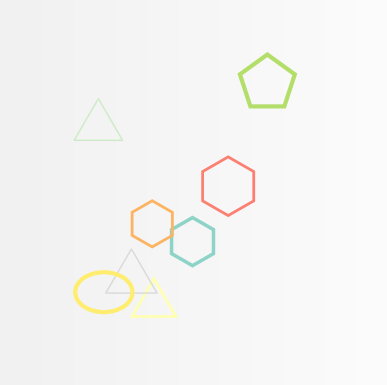[{"shape": "hexagon", "thickness": 2.5, "radius": 0.31, "center": [0.497, 0.372]}, {"shape": "triangle", "thickness": 2, "radius": 0.33, "center": [0.397, 0.211]}, {"shape": "hexagon", "thickness": 2, "radius": 0.38, "center": [0.589, 0.516]}, {"shape": "hexagon", "thickness": 2, "radius": 0.3, "center": [0.393, 0.419]}, {"shape": "pentagon", "thickness": 3, "radius": 0.37, "center": [0.69, 0.784]}, {"shape": "triangle", "thickness": 1, "radius": 0.38, "center": [0.339, 0.277]}, {"shape": "triangle", "thickness": 1, "radius": 0.36, "center": [0.254, 0.672]}, {"shape": "oval", "thickness": 3, "radius": 0.37, "center": [0.268, 0.241]}]